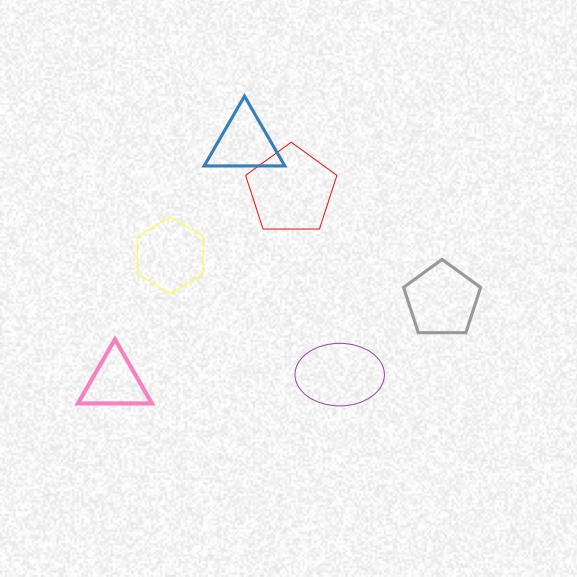[{"shape": "pentagon", "thickness": 0.5, "radius": 0.42, "center": [0.504, 0.67]}, {"shape": "triangle", "thickness": 1.5, "radius": 0.4, "center": [0.423, 0.752]}, {"shape": "oval", "thickness": 0.5, "radius": 0.39, "center": [0.588, 0.35]}, {"shape": "hexagon", "thickness": 0.5, "radius": 0.33, "center": [0.295, 0.557]}, {"shape": "triangle", "thickness": 2, "radius": 0.37, "center": [0.199, 0.338]}, {"shape": "pentagon", "thickness": 1.5, "radius": 0.35, "center": [0.766, 0.48]}]